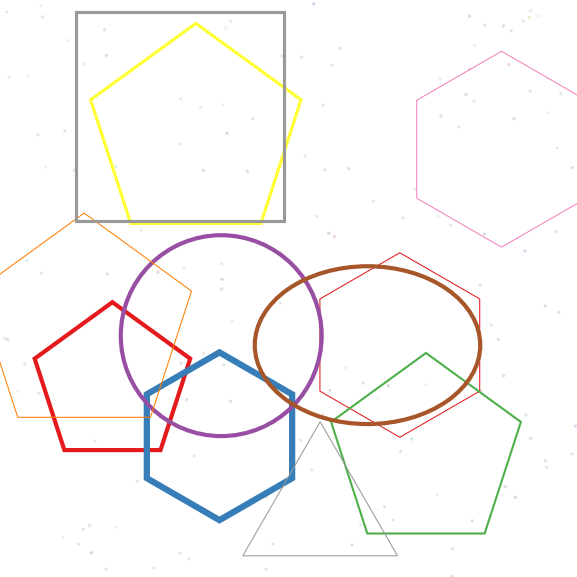[{"shape": "hexagon", "thickness": 0.5, "radius": 0.8, "center": [0.692, 0.402]}, {"shape": "pentagon", "thickness": 2, "radius": 0.71, "center": [0.195, 0.334]}, {"shape": "hexagon", "thickness": 3, "radius": 0.73, "center": [0.38, 0.244]}, {"shape": "pentagon", "thickness": 1, "radius": 0.86, "center": [0.738, 0.215]}, {"shape": "circle", "thickness": 2, "radius": 0.87, "center": [0.383, 0.418]}, {"shape": "pentagon", "thickness": 0.5, "radius": 0.98, "center": [0.146, 0.435]}, {"shape": "pentagon", "thickness": 1.5, "radius": 0.96, "center": [0.339, 0.767]}, {"shape": "oval", "thickness": 2, "radius": 0.98, "center": [0.636, 0.401]}, {"shape": "hexagon", "thickness": 0.5, "radius": 0.85, "center": [0.868, 0.741]}, {"shape": "square", "thickness": 1.5, "radius": 0.9, "center": [0.312, 0.797]}, {"shape": "triangle", "thickness": 0.5, "radius": 0.77, "center": [0.554, 0.114]}]